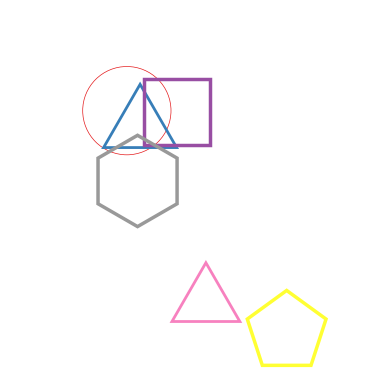[{"shape": "circle", "thickness": 0.5, "radius": 0.57, "center": [0.329, 0.713]}, {"shape": "triangle", "thickness": 2, "radius": 0.55, "center": [0.364, 0.671]}, {"shape": "square", "thickness": 2.5, "radius": 0.43, "center": [0.459, 0.709]}, {"shape": "pentagon", "thickness": 2.5, "radius": 0.54, "center": [0.745, 0.138]}, {"shape": "triangle", "thickness": 2, "radius": 0.51, "center": [0.535, 0.216]}, {"shape": "hexagon", "thickness": 2.5, "radius": 0.59, "center": [0.357, 0.53]}]